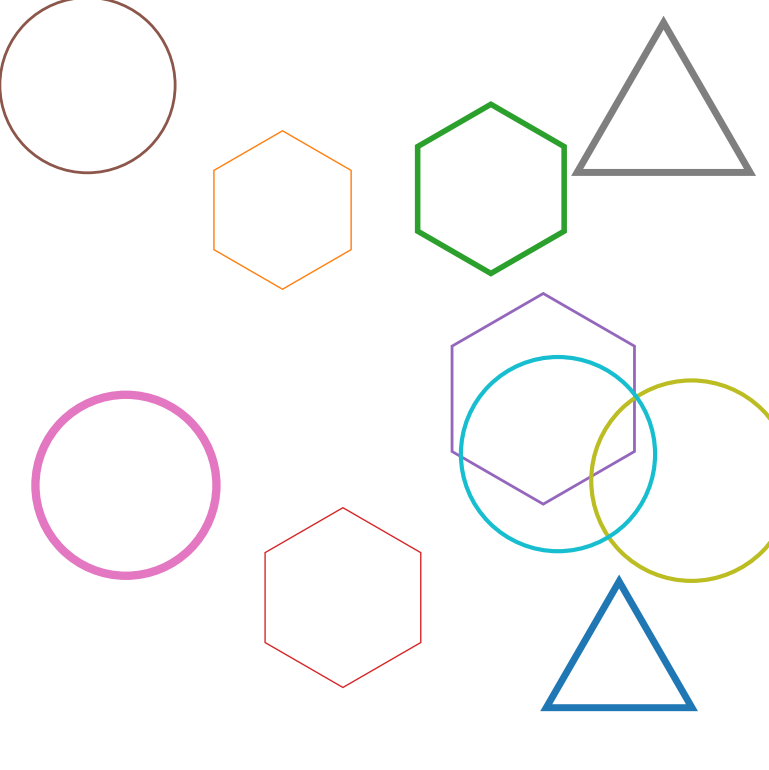[{"shape": "triangle", "thickness": 2.5, "radius": 0.55, "center": [0.804, 0.136]}, {"shape": "hexagon", "thickness": 0.5, "radius": 0.51, "center": [0.367, 0.727]}, {"shape": "hexagon", "thickness": 2, "radius": 0.55, "center": [0.638, 0.755]}, {"shape": "hexagon", "thickness": 0.5, "radius": 0.58, "center": [0.445, 0.224]}, {"shape": "hexagon", "thickness": 1, "radius": 0.68, "center": [0.706, 0.482]}, {"shape": "circle", "thickness": 1, "radius": 0.57, "center": [0.114, 0.889]}, {"shape": "circle", "thickness": 3, "radius": 0.59, "center": [0.164, 0.37]}, {"shape": "triangle", "thickness": 2.5, "radius": 0.65, "center": [0.862, 0.841]}, {"shape": "circle", "thickness": 1.5, "radius": 0.65, "center": [0.898, 0.376]}, {"shape": "circle", "thickness": 1.5, "radius": 0.63, "center": [0.725, 0.41]}]